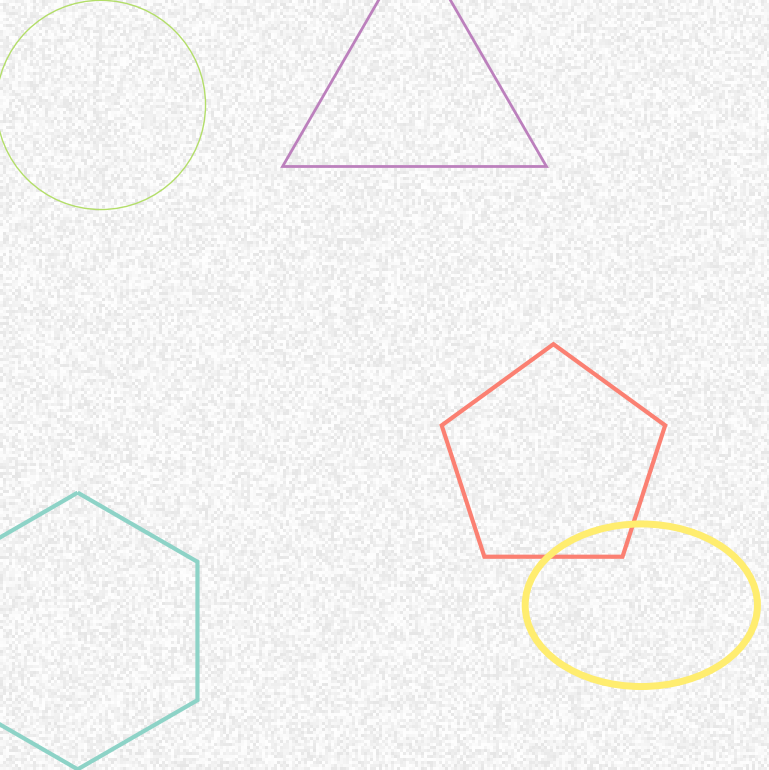[{"shape": "hexagon", "thickness": 1.5, "radius": 0.9, "center": [0.101, 0.181]}, {"shape": "pentagon", "thickness": 1.5, "radius": 0.76, "center": [0.719, 0.4]}, {"shape": "circle", "thickness": 0.5, "radius": 0.68, "center": [0.131, 0.864]}, {"shape": "triangle", "thickness": 1, "radius": 0.99, "center": [0.538, 0.883]}, {"shape": "oval", "thickness": 2.5, "radius": 0.75, "center": [0.833, 0.214]}]